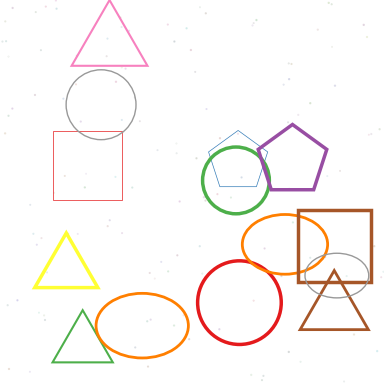[{"shape": "square", "thickness": 0.5, "radius": 0.45, "center": [0.228, 0.571]}, {"shape": "circle", "thickness": 2.5, "radius": 0.54, "center": [0.622, 0.214]}, {"shape": "pentagon", "thickness": 0.5, "radius": 0.4, "center": [0.619, 0.58]}, {"shape": "circle", "thickness": 2.5, "radius": 0.43, "center": [0.613, 0.531]}, {"shape": "triangle", "thickness": 1.5, "radius": 0.45, "center": [0.215, 0.104]}, {"shape": "pentagon", "thickness": 2.5, "radius": 0.47, "center": [0.76, 0.583]}, {"shape": "oval", "thickness": 2, "radius": 0.6, "center": [0.369, 0.154]}, {"shape": "oval", "thickness": 2, "radius": 0.55, "center": [0.74, 0.365]}, {"shape": "triangle", "thickness": 2.5, "radius": 0.47, "center": [0.172, 0.3]}, {"shape": "square", "thickness": 2.5, "radius": 0.47, "center": [0.869, 0.36]}, {"shape": "triangle", "thickness": 2, "radius": 0.51, "center": [0.868, 0.195]}, {"shape": "triangle", "thickness": 1.5, "radius": 0.57, "center": [0.285, 0.886]}, {"shape": "oval", "thickness": 1, "radius": 0.41, "center": [0.875, 0.284]}, {"shape": "circle", "thickness": 1, "radius": 0.45, "center": [0.263, 0.728]}]